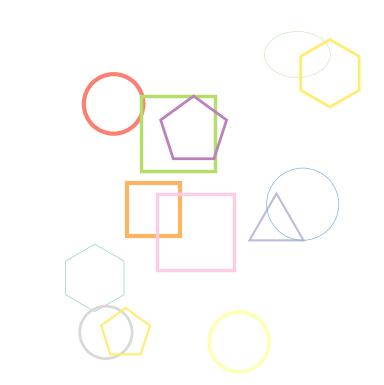[{"shape": "hexagon", "thickness": 0.5, "radius": 0.44, "center": [0.246, 0.278]}, {"shape": "circle", "thickness": 2.5, "radius": 0.39, "center": [0.621, 0.112]}, {"shape": "triangle", "thickness": 1.5, "radius": 0.41, "center": [0.718, 0.416]}, {"shape": "circle", "thickness": 3, "radius": 0.39, "center": [0.295, 0.73]}, {"shape": "circle", "thickness": 0.5, "radius": 0.47, "center": [0.786, 0.47]}, {"shape": "square", "thickness": 3, "radius": 0.35, "center": [0.399, 0.456]}, {"shape": "square", "thickness": 2.5, "radius": 0.48, "center": [0.463, 0.653]}, {"shape": "square", "thickness": 2.5, "radius": 0.5, "center": [0.508, 0.397]}, {"shape": "circle", "thickness": 2, "radius": 0.34, "center": [0.275, 0.137]}, {"shape": "pentagon", "thickness": 2, "radius": 0.45, "center": [0.503, 0.66]}, {"shape": "oval", "thickness": 0.5, "radius": 0.43, "center": [0.772, 0.858]}, {"shape": "pentagon", "thickness": 1.5, "radius": 0.33, "center": [0.326, 0.133]}, {"shape": "hexagon", "thickness": 2, "radius": 0.44, "center": [0.857, 0.81]}]